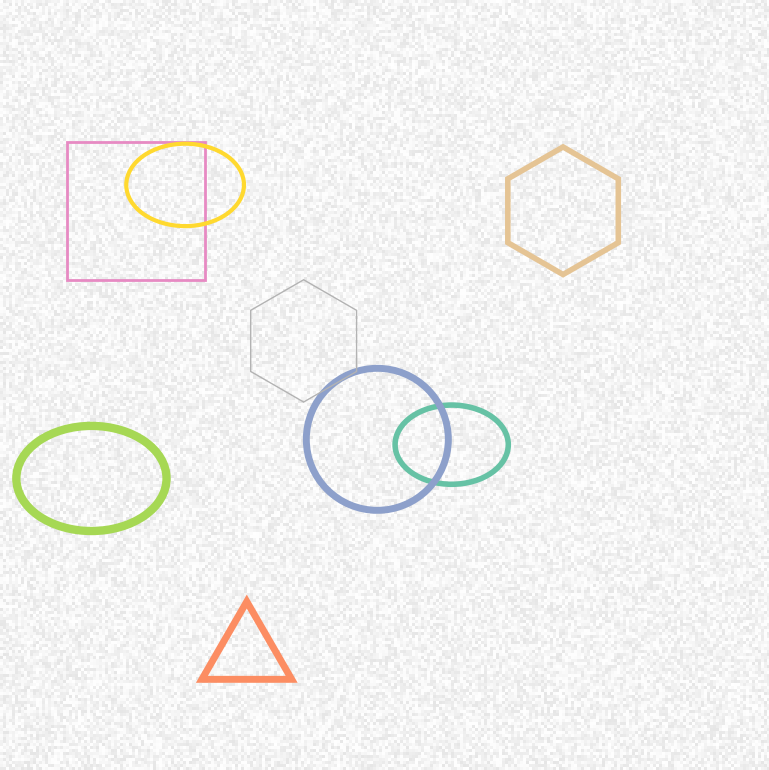[{"shape": "oval", "thickness": 2, "radius": 0.37, "center": [0.587, 0.423]}, {"shape": "triangle", "thickness": 2.5, "radius": 0.34, "center": [0.32, 0.151]}, {"shape": "circle", "thickness": 2.5, "radius": 0.46, "center": [0.49, 0.429]}, {"shape": "square", "thickness": 1, "radius": 0.45, "center": [0.176, 0.726]}, {"shape": "oval", "thickness": 3, "radius": 0.49, "center": [0.119, 0.379]}, {"shape": "oval", "thickness": 1.5, "radius": 0.38, "center": [0.24, 0.76]}, {"shape": "hexagon", "thickness": 2, "radius": 0.41, "center": [0.731, 0.726]}, {"shape": "hexagon", "thickness": 0.5, "radius": 0.4, "center": [0.394, 0.557]}]